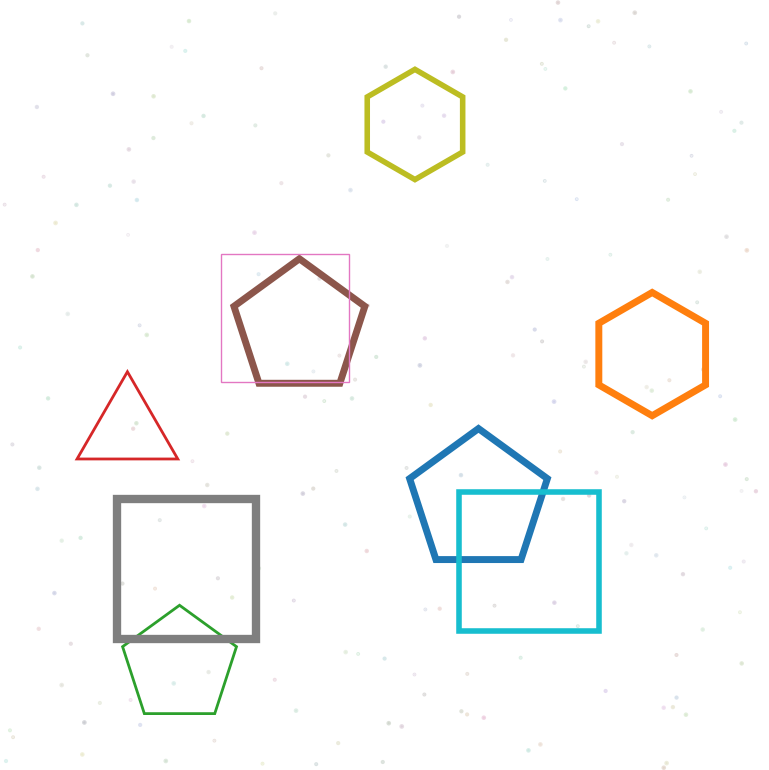[{"shape": "pentagon", "thickness": 2.5, "radius": 0.47, "center": [0.621, 0.349]}, {"shape": "hexagon", "thickness": 2.5, "radius": 0.4, "center": [0.847, 0.54]}, {"shape": "pentagon", "thickness": 1, "radius": 0.39, "center": [0.233, 0.136]}, {"shape": "triangle", "thickness": 1, "radius": 0.38, "center": [0.165, 0.442]}, {"shape": "pentagon", "thickness": 2.5, "radius": 0.45, "center": [0.389, 0.575]}, {"shape": "square", "thickness": 0.5, "radius": 0.42, "center": [0.37, 0.587]}, {"shape": "square", "thickness": 3, "radius": 0.45, "center": [0.242, 0.261]}, {"shape": "hexagon", "thickness": 2, "radius": 0.36, "center": [0.539, 0.838]}, {"shape": "square", "thickness": 2, "radius": 0.45, "center": [0.687, 0.271]}]